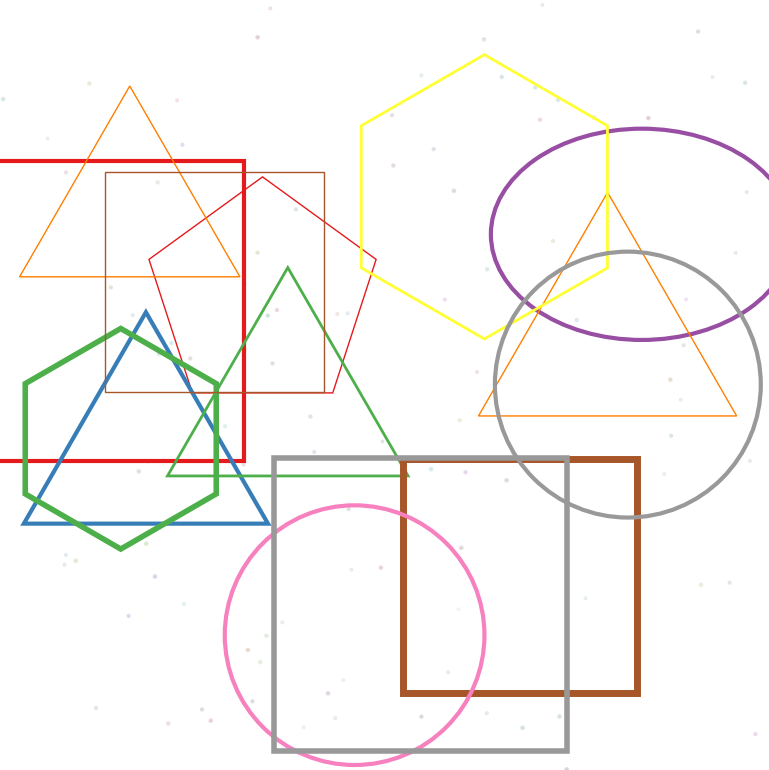[{"shape": "pentagon", "thickness": 0.5, "radius": 0.78, "center": [0.341, 0.615]}, {"shape": "square", "thickness": 1.5, "radius": 0.97, "center": [0.123, 0.596]}, {"shape": "triangle", "thickness": 1.5, "radius": 0.92, "center": [0.189, 0.411]}, {"shape": "triangle", "thickness": 1, "radius": 0.9, "center": [0.374, 0.472]}, {"shape": "hexagon", "thickness": 2, "radius": 0.72, "center": [0.157, 0.43]}, {"shape": "oval", "thickness": 1.5, "radius": 0.98, "center": [0.833, 0.696]}, {"shape": "triangle", "thickness": 0.5, "radius": 0.97, "center": [0.789, 0.557]}, {"shape": "triangle", "thickness": 0.5, "radius": 0.83, "center": [0.169, 0.723]}, {"shape": "hexagon", "thickness": 1, "radius": 0.92, "center": [0.629, 0.744]}, {"shape": "square", "thickness": 2.5, "radius": 0.76, "center": [0.675, 0.252]}, {"shape": "square", "thickness": 0.5, "radius": 0.71, "center": [0.278, 0.634]}, {"shape": "circle", "thickness": 1.5, "radius": 0.84, "center": [0.461, 0.175]}, {"shape": "circle", "thickness": 1.5, "radius": 0.86, "center": [0.815, 0.501]}, {"shape": "square", "thickness": 2, "radius": 0.95, "center": [0.546, 0.215]}]